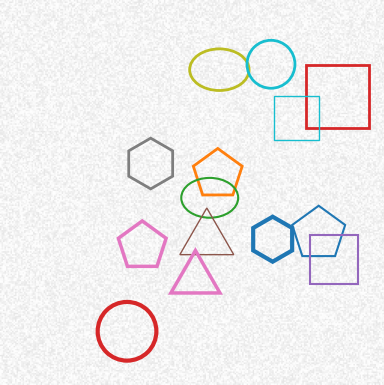[{"shape": "hexagon", "thickness": 3, "radius": 0.29, "center": [0.708, 0.379]}, {"shape": "pentagon", "thickness": 1.5, "radius": 0.36, "center": [0.828, 0.393]}, {"shape": "pentagon", "thickness": 2, "radius": 0.33, "center": [0.566, 0.548]}, {"shape": "oval", "thickness": 1.5, "radius": 0.37, "center": [0.545, 0.486]}, {"shape": "square", "thickness": 2, "radius": 0.41, "center": [0.876, 0.749]}, {"shape": "circle", "thickness": 3, "radius": 0.38, "center": [0.33, 0.14]}, {"shape": "square", "thickness": 1.5, "radius": 0.32, "center": [0.867, 0.326]}, {"shape": "triangle", "thickness": 1, "radius": 0.4, "center": [0.537, 0.379]}, {"shape": "pentagon", "thickness": 2.5, "radius": 0.33, "center": [0.369, 0.361]}, {"shape": "triangle", "thickness": 2.5, "radius": 0.37, "center": [0.508, 0.276]}, {"shape": "hexagon", "thickness": 2, "radius": 0.33, "center": [0.391, 0.575]}, {"shape": "oval", "thickness": 2, "radius": 0.39, "center": [0.57, 0.819]}, {"shape": "square", "thickness": 1, "radius": 0.29, "center": [0.77, 0.694]}, {"shape": "circle", "thickness": 2, "radius": 0.31, "center": [0.704, 0.833]}]